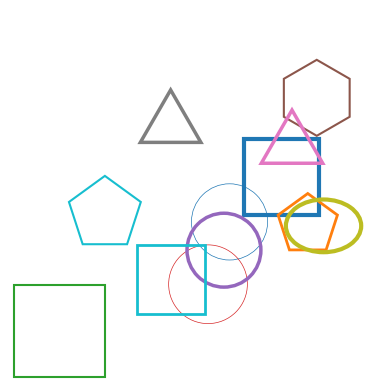[{"shape": "circle", "thickness": 0.5, "radius": 0.49, "center": [0.596, 0.424]}, {"shape": "square", "thickness": 3, "radius": 0.49, "center": [0.731, 0.54]}, {"shape": "pentagon", "thickness": 2, "radius": 0.4, "center": [0.799, 0.416]}, {"shape": "square", "thickness": 1.5, "radius": 0.6, "center": [0.155, 0.14]}, {"shape": "circle", "thickness": 0.5, "radius": 0.51, "center": [0.54, 0.262]}, {"shape": "circle", "thickness": 2.5, "radius": 0.48, "center": [0.582, 0.35]}, {"shape": "hexagon", "thickness": 1.5, "radius": 0.49, "center": [0.823, 0.746]}, {"shape": "triangle", "thickness": 2.5, "radius": 0.46, "center": [0.758, 0.622]}, {"shape": "triangle", "thickness": 2.5, "radius": 0.45, "center": [0.443, 0.676]}, {"shape": "oval", "thickness": 3, "radius": 0.49, "center": [0.84, 0.413]}, {"shape": "square", "thickness": 2, "radius": 0.44, "center": [0.444, 0.274]}, {"shape": "pentagon", "thickness": 1.5, "radius": 0.49, "center": [0.272, 0.445]}]